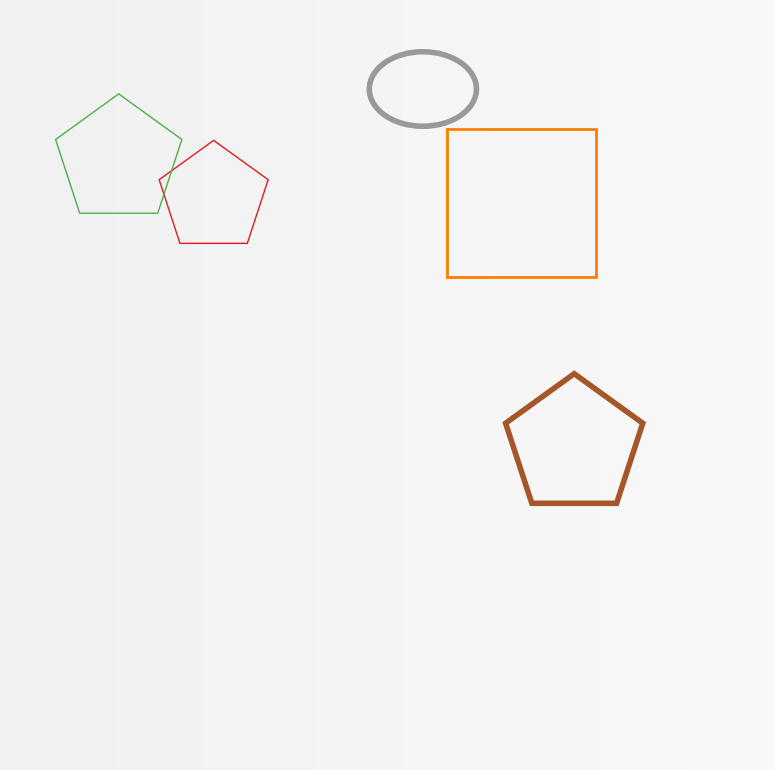[{"shape": "pentagon", "thickness": 0.5, "radius": 0.37, "center": [0.276, 0.744]}, {"shape": "pentagon", "thickness": 0.5, "radius": 0.43, "center": [0.153, 0.792]}, {"shape": "square", "thickness": 1, "radius": 0.48, "center": [0.673, 0.736]}, {"shape": "pentagon", "thickness": 2, "radius": 0.47, "center": [0.741, 0.422]}, {"shape": "oval", "thickness": 2, "radius": 0.35, "center": [0.546, 0.884]}]